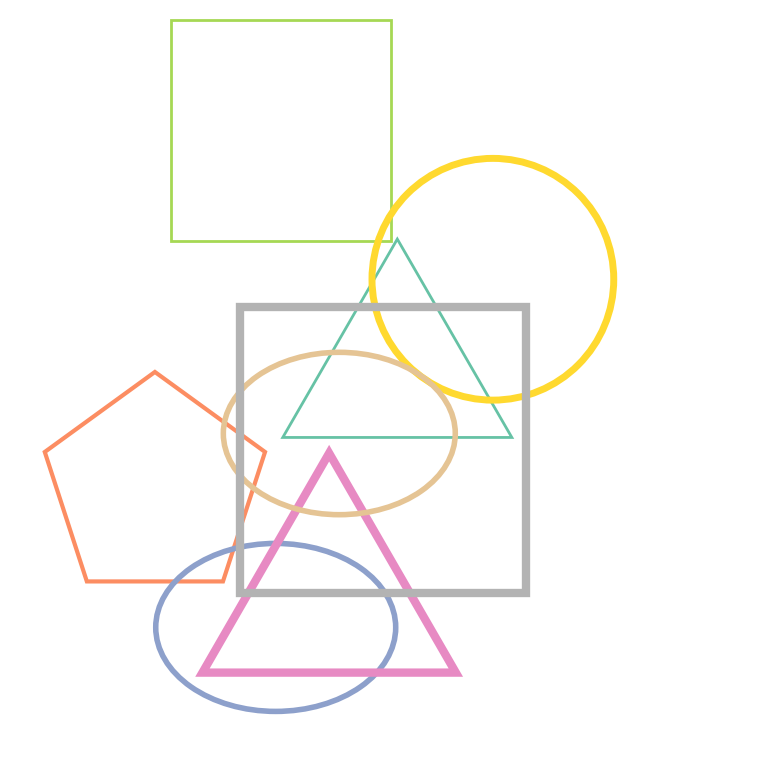[{"shape": "triangle", "thickness": 1, "radius": 0.86, "center": [0.516, 0.518]}, {"shape": "pentagon", "thickness": 1.5, "radius": 0.75, "center": [0.201, 0.367]}, {"shape": "oval", "thickness": 2, "radius": 0.78, "center": [0.358, 0.185]}, {"shape": "triangle", "thickness": 3, "radius": 0.95, "center": [0.427, 0.221]}, {"shape": "square", "thickness": 1, "radius": 0.72, "center": [0.365, 0.83]}, {"shape": "circle", "thickness": 2.5, "radius": 0.78, "center": [0.64, 0.637]}, {"shape": "oval", "thickness": 2, "radius": 0.75, "center": [0.441, 0.437]}, {"shape": "square", "thickness": 3, "radius": 0.93, "center": [0.498, 0.416]}]